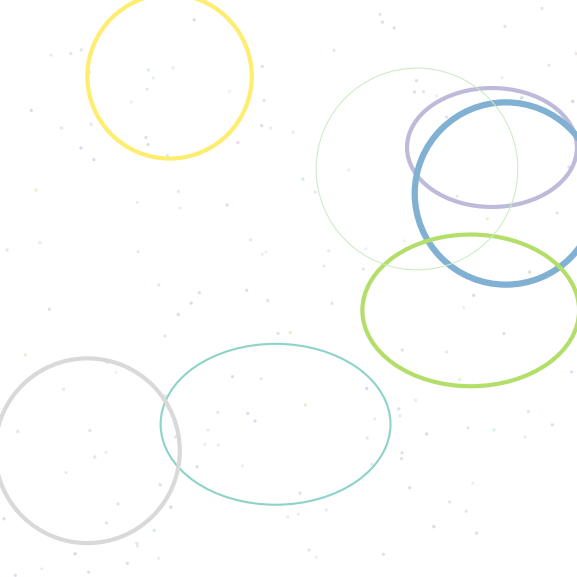[{"shape": "oval", "thickness": 1, "radius": 1.0, "center": [0.477, 0.264]}, {"shape": "oval", "thickness": 2, "radius": 0.74, "center": [0.852, 0.744]}, {"shape": "circle", "thickness": 3, "radius": 0.79, "center": [0.876, 0.664]}, {"shape": "oval", "thickness": 2, "radius": 0.94, "center": [0.815, 0.462]}, {"shape": "circle", "thickness": 2, "radius": 0.8, "center": [0.151, 0.219]}, {"shape": "circle", "thickness": 0.5, "radius": 0.87, "center": [0.722, 0.706]}, {"shape": "circle", "thickness": 2, "radius": 0.71, "center": [0.294, 0.867]}]